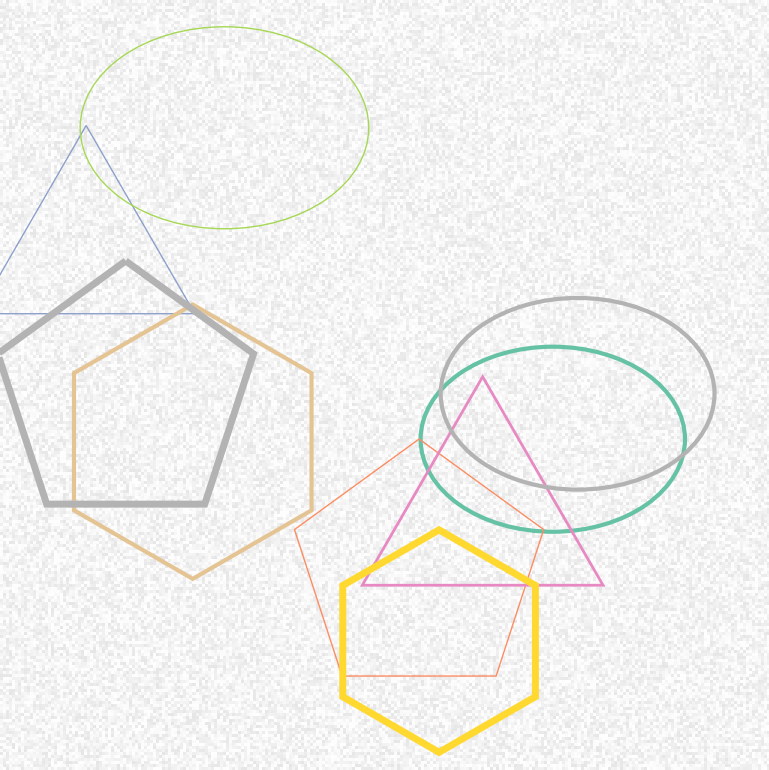[{"shape": "oval", "thickness": 1.5, "radius": 0.86, "center": [0.718, 0.43]}, {"shape": "pentagon", "thickness": 0.5, "radius": 0.85, "center": [0.544, 0.26]}, {"shape": "triangle", "thickness": 0.5, "radius": 0.81, "center": [0.112, 0.674]}, {"shape": "triangle", "thickness": 1, "radius": 0.9, "center": [0.627, 0.33]}, {"shape": "oval", "thickness": 0.5, "radius": 0.94, "center": [0.292, 0.834]}, {"shape": "hexagon", "thickness": 2.5, "radius": 0.72, "center": [0.57, 0.167]}, {"shape": "hexagon", "thickness": 1.5, "radius": 0.89, "center": [0.25, 0.426]}, {"shape": "oval", "thickness": 1.5, "radius": 0.89, "center": [0.75, 0.489]}, {"shape": "pentagon", "thickness": 2.5, "radius": 0.87, "center": [0.163, 0.487]}]